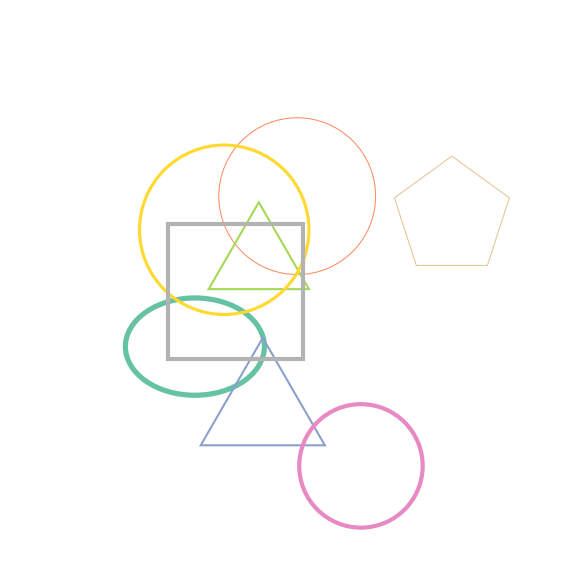[{"shape": "oval", "thickness": 2.5, "radius": 0.6, "center": [0.337, 0.399]}, {"shape": "circle", "thickness": 0.5, "radius": 0.68, "center": [0.515, 0.659]}, {"shape": "triangle", "thickness": 1, "radius": 0.62, "center": [0.455, 0.29]}, {"shape": "circle", "thickness": 2, "radius": 0.53, "center": [0.625, 0.192]}, {"shape": "triangle", "thickness": 1, "radius": 0.5, "center": [0.448, 0.549]}, {"shape": "circle", "thickness": 1.5, "radius": 0.73, "center": [0.388, 0.601]}, {"shape": "pentagon", "thickness": 0.5, "radius": 0.52, "center": [0.782, 0.624]}, {"shape": "square", "thickness": 2, "radius": 0.59, "center": [0.408, 0.494]}]